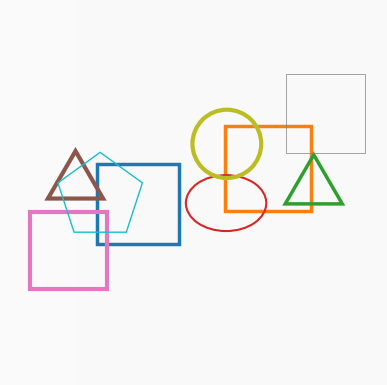[{"shape": "square", "thickness": 2.5, "radius": 0.52, "center": [0.356, 0.47]}, {"shape": "square", "thickness": 2.5, "radius": 0.55, "center": [0.691, 0.561]}, {"shape": "triangle", "thickness": 2.5, "radius": 0.43, "center": [0.81, 0.513]}, {"shape": "oval", "thickness": 1.5, "radius": 0.52, "center": [0.583, 0.472]}, {"shape": "triangle", "thickness": 3, "radius": 0.41, "center": [0.195, 0.525]}, {"shape": "square", "thickness": 3, "radius": 0.5, "center": [0.176, 0.35]}, {"shape": "square", "thickness": 0.5, "radius": 0.51, "center": [0.841, 0.704]}, {"shape": "circle", "thickness": 3, "radius": 0.44, "center": [0.585, 0.626]}, {"shape": "pentagon", "thickness": 1, "radius": 0.57, "center": [0.258, 0.49]}]